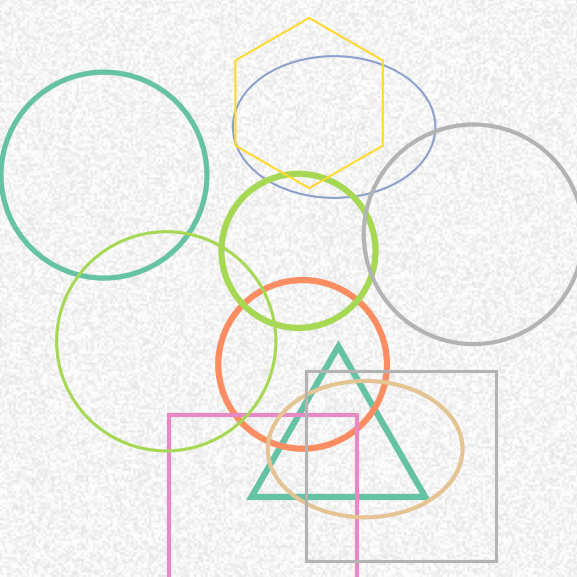[{"shape": "triangle", "thickness": 3, "radius": 0.87, "center": [0.586, 0.225]}, {"shape": "circle", "thickness": 2.5, "radius": 0.89, "center": [0.18, 0.696]}, {"shape": "circle", "thickness": 3, "radius": 0.73, "center": [0.524, 0.368]}, {"shape": "oval", "thickness": 1, "radius": 0.88, "center": [0.579, 0.779]}, {"shape": "square", "thickness": 2, "radius": 0.81, "center": [0.455, 0.118]}, {"shape": "circle", "thickness": 1.5, "radius": 0.95, "center": [0.288, 0.408]}, {"shape": "circle", "thickness": 3, "radius": 0.67, "center": [0.517, 0.565]}, {"shape": "hexagon", "thickness": 1, "radius": 0.74, "center": [0.535, 0.821]}, {"shape": "oval", "thickness": 2, "radius": 0.84, "center": [0.632, 0.221]}, {"shape": "circle", "thickness": 2, "radius": 0.95, "center": [0.82, 0.593]}, {"shape": "square", "thickness": 1.5, "radius": 0.82, "center": [0.695, 0.192]}]